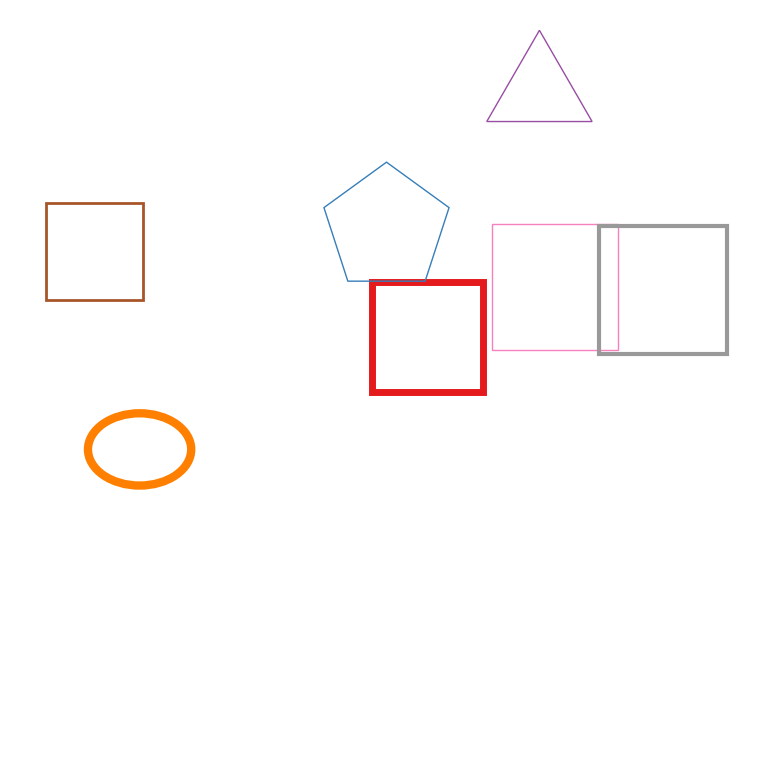[{"shape": "square", "thickness": 2.5, "radius": 0.36, "center": [0.555, 0.563]}, {"shape": "pentagon", "thickness": 0.5, "radius": 0.43, "center": [0.502, 0.704]}, {"shape": "triangle", "thickness": 0.5, "radius": 0.39, "center": [0.701, 0.882]}, {"shape": "oval", "thickness": 3, "radius": 0.34, "center": [0.181, 0.416]}, {"shape": "square", "thickness": 1, "radius": 0.31, "center": [0.123, 0.674]}, {"shape": "square", "thickness": 0.5, "radius": 0.41, "center": [0.721, 0.627]}, {"shape": "square", "thickness": 1.5, "radius": 0.42, "center": [0.861, 0.624]}]